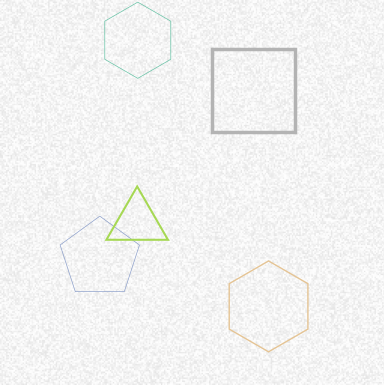[{"shape": "hexagon", "thickness": 0.5, "radius": 0.49, "center": [0.358, 0.895]}, {"shape": "pentagon", "thickness": 0.5, "radius": 0.54, "center": [0.259, 0.33]}, {"shape": "triangle", "thickness": 1.5, "radius": 0.46, "center": [0.356, 0.423]}, {"shape": "hexagon", "thickness": 1, "radius": 0.59, "center": [0.698, 0.204]}, {"shape": "square", "thickness": 2.5, "radius": 0.54, "center": [0.659, 0.765]}]